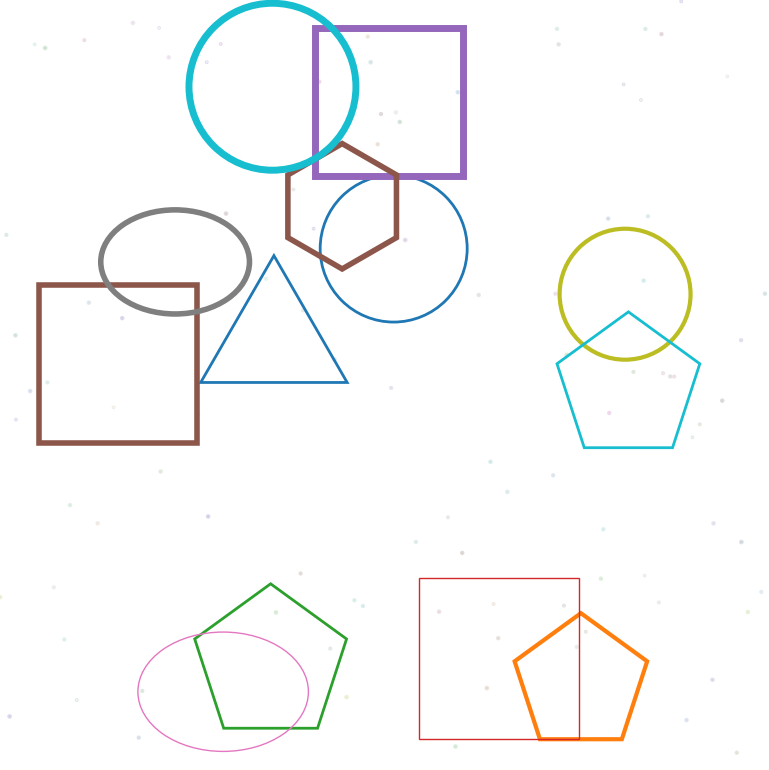[{"shape": "circle", "thickness": 1, "radius": 0.48, "center": [0.511, 0.677]}, {"shape": "triangle", "thickness": 1, "radius": 0.55, "center": [0.356, 0.558]}, {"shape": "pentagon", "thickness": 1.5, "radius": 0.45, "center": [0.754, 0.113]}, {"shape": "pentagon", "thickness": 1, "radius": 0.52, "center": [0.351, 0.138]}, {"shape": "square", "thickness": 0.5, "radius": 0.52, "center": [0.648, 0.145]}, {"shape": "square", "thickness": 2.5, "radius": 0.48, "center": [0.505, 0.867]}, {"shape": "square", "thickness": 2, "radius": 0.51, "center": [0.153, 0.528]}, {"shape": "hexagon", "thickness": 2, "radius": 0.41, "center": [0.444, 0.732]}, {"shape": "oval", "thickness": 0.5, "radius": 0.55, "center": [0.29, 0.102]}, {"shape": "oval", "thickness": 2, "radius": 0.48, "center": [0.227, 0.66]}, {"shape": "circle", "thickness": 1.5, "radius": 0.43, "center": [0.812, 0.618]}, {"shape": "circle", "thickness": 2.5, "radius": 0.54, "center": [0.354, 0.887]}, {"shape": "pentagon", "thickness": 1, "radius": 0.49, "center": [0.816, 0.497]}]